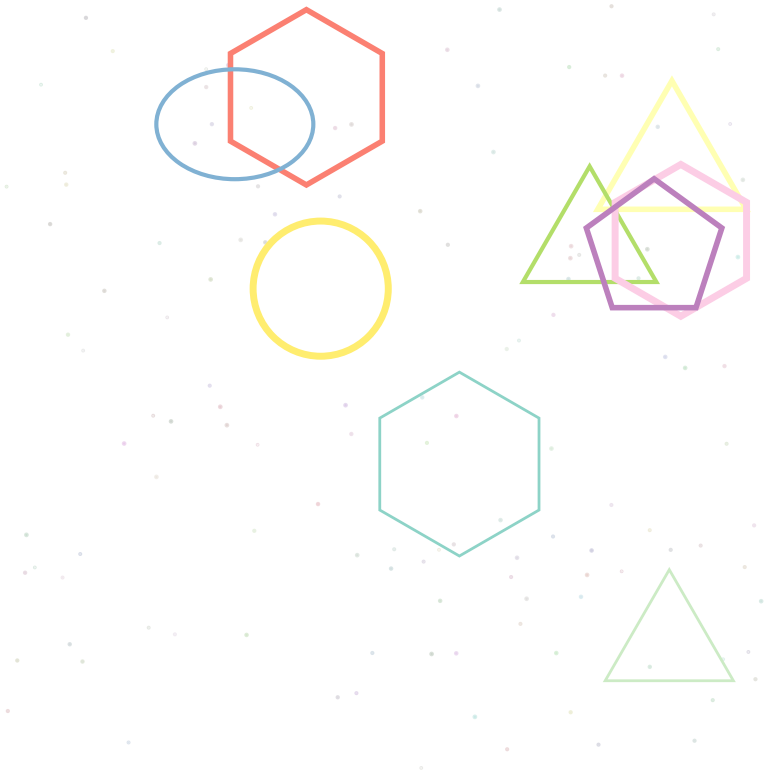[{"shape": "hexagon", "thickness": 1, "radius": 0.6, "center": [0.597, 0.397]}, {"shape": "triangle", "thickness": 2, "radius": 0.56, "center": [0.873, 0.784]}, {"shape": "hexagon", "thickness": 2, "radius": 0.57, "center": [0.398, 0.874]}, {"shape": "oval", "thickness": 1.5, "radius": 0.51, "center": [0.305, 0.839]}, {"shape": "triangle", "thickness": 1.5, "radius": 0.5, "center": [0.766, 0.684]}, {"shape": "hexagon", "thickness": 2.5, "radius": 0.49, "center": [0.884, 0.688]}, {"shape": "pentagon", "thickness": 2, "radius": 0.46, "center": [0.849, 0.675]}, {"shape": "triangle", "thickness": 1, "radius": 0.48, "center": [0.869, 0.164]}, {"shape": "circle", "thickness": 2.5, "radius": 0.44, "center": [0.416, 0.625]}]